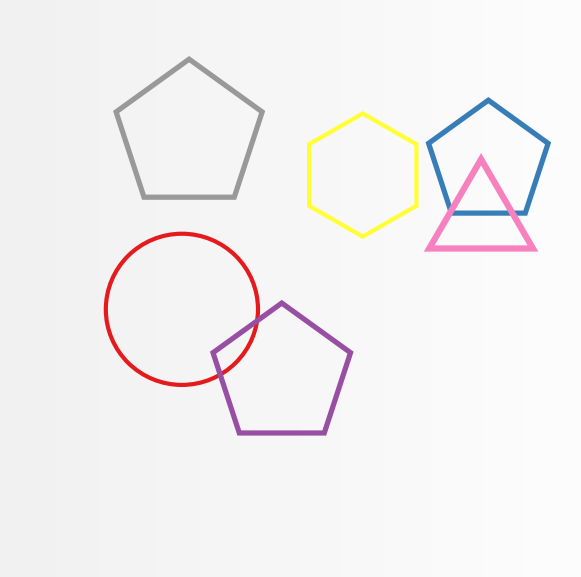[{"shape": "circle", "thickness": 2, "radius": 0.65, "center": [0.313, 0.464]}, {"shape": "pentagon", "thickness": 2.5, "radius": 0.54, "center": [0.84, 0.718]}, {"shape": "pentagon", "thickness": 2.5, "radius": 0.62, "center": [0.485, 0.35]}, {"shape": "hexagon", "thickness": 2, "radius": 0.53, "center": [0.624, 0.696]}, {"shape": "triangle", "thickness": 3, "radius": 0.52, "center": [0.828, 0.62]}, {"shape": "pentagon", "thickness": 2.5, "radius": 0.66, "center": [0.325, 0.765]}]